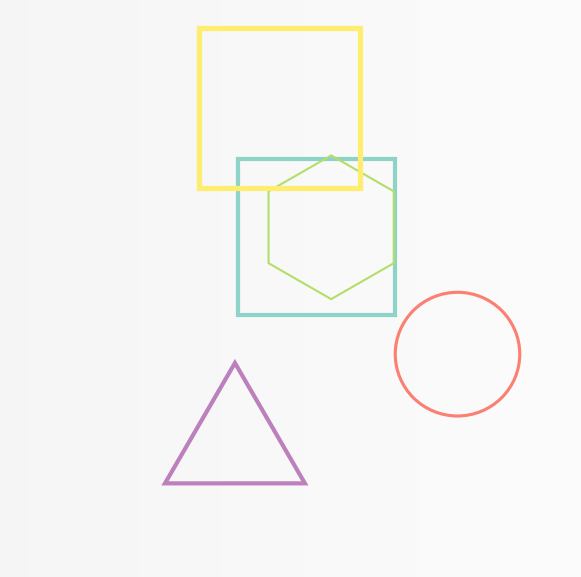[{"shape": "square", "thickness": 2, "radius": 0.67, "center": [0.544, 0.589]}, {"shape": "circle", "thickness": 1.5, "radius": 0.54, "center": [0.787, 0.386]}, {"shape": "hexagon", "thickness": 1, "radius": 0.62, "center": [0.57, 0.606]}, {"shape": "triangle", "thickness": 2, "radius": 0.69, "center": [0.404, 0.232]}, {"shape": "square", "thickness": 2.5, "radius": 0.69, "center": [0.481, 0.812]}]